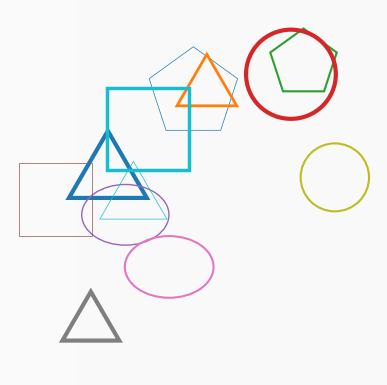[{"shape": "pentagon", "thickness": 0.5, "radius": 0.6, "center": [0.499, 0.759]}, {"shape": "triangle", "thickness": 3, "radius": 0.58, "center": [0.278, 0.544]}, {"shape": "triangle", "thickness": 2, "radius": 0.45, "center": [0.534, 0.77]}, {"shape": "pentagon", "thickness": 1.5, "radius": 0.45, "center": [0.783, 0.836]}, {"shape": "circle", "thickness": 3, "radius": 0.58, "center": [0.751, 0.807]}, {"shape": "oval", "thickness": 1, "radius": 0.56, "center": [0.323, 0.442]}, {"shape": "square", "thickness": 0.5, "radius": 0.47, "center": [0.142, 0.482]}, {"shape": "oval", "thickness": 1.5, "radius": 0.57, "center": [0.437, 0.307]}, {"shape": "triangle", "thickness": 3, "radius": 0.42, "center": [0.234, 0.158]}, {"shape": "circle", "thickness": 1.5, "radius": 0.44, "center": [0.864, 0.539]}, {"shape": "square", "thickness": 2.5, "radius": 0.53, "center": [0.383, 0.665]}, {"shape": "triangle", "thickness": 0.5, "radius": 0.5, "center": [0.344, 0.481]}]